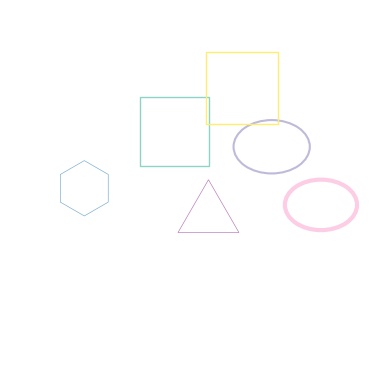[{"shape": "square", "thickness": 1, "radius": 0.45, "center": [0.454, 0.658]}, {"shape": "oval", "thickness": 1.5, "radius": 0.5, "center": [0.706, 0.619]}, {"shape": "hexagon", "thickness": 0.5, "radius": 0.36, "center": [0.219, 0.511]}, {"shape": "oval", "thickness": 3, "radius": 0.47, "center": [0.834, 0.468]}, {"shape": "triangle", "thickness": 0.5, "radius": 0.46, "center": [0.541, 0.442]}, {"shape": "square", "thickness": 1, "radius": 0.47, "center": [0.629, 0.771]}]